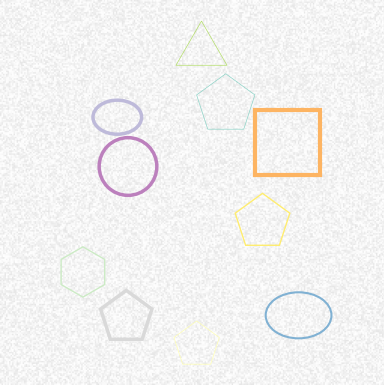[{"shape": "pentagon", "thickness": 0.5, "radius": 0.4, "center": [0.586, 0.729]}, {"shape": "pentagon", "thickness": 0.5, "radius": 0.31, "center": [0.511, 0.104]}, {"shape": "oval", "thickness": 2.5, "radius": 0.32, "center": [0.305, 0.696]}, {"shape": "oval", "thickness": 1.5, "radius": 0.43, "center": [0.775, 0.181]}, {"shape": "square", "thickness": 3, "radius": 0.42, "center": [0.747, 0.63]}, {"shape": "triangle", "thickness": 0.5, "radius": 0.38, "center": [0.523, 0.869]}, {"shape": "pentagon", "thickness": 2.5, "radius": 0.35, "center": [0.328, 0.176]}, {"shape": "circle", "thickness": 2.5, "radius": 0.37, "center": [0.332, 0.568]}, {"shape": "hexagon", "thickness": 1, "radius": 0.33, "center": [0.215, 0.294]}, {"shape": "pentagon", "thickness": 1, "radius": 0.37, "center": [0.682, 0.423]}]